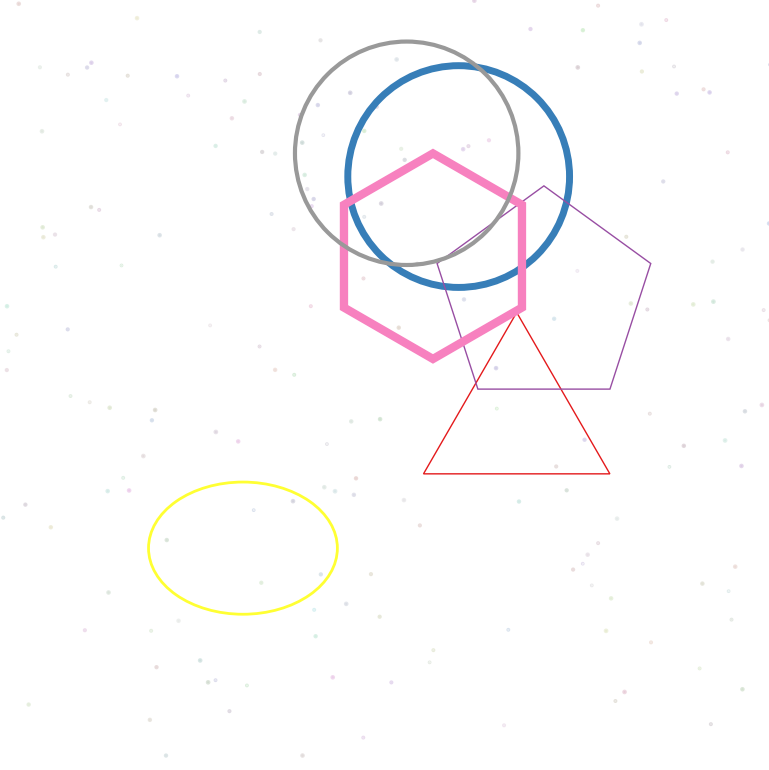[{"shape": "triangle", "thickness": 0.5, "radius": 0.7, "center": [0.671, 0.454]}, {"shape": "circle", "thickness": 2.5, "radius": 0.72, "center": [0.596, 0.771]}, {"shape": "pentagon", "thickness": 0.5, "radius": 0.73, "center": [0.706, 0.613]}, {"shape": "oval", "thickness": 1, "radius": 0.61, "center": [0.316, 0.288]}, {"shape": "hexagon", "thickness": 3, "radius": 0.67, "center": [0.562, 0.667]}, {"shape": "circle", "thickness": 1.5, "radius": 0.73, "center": [0.528, 0.801]}]